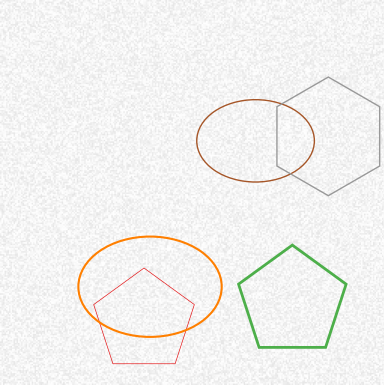[{"shape": "pentagon", "thickness": 0.5, "radius": 0.69, "center": [0.374, 0.166]}, {"shape": "pentagon", "thickness": 2, "radius": 0.73, "center": [0.759, 0.217]}, {"shape": "oval", "thickness": 1.5, "radius": 0.93, "center": [0.39, 0.255]}, {"shape": "oval", "thickness": 1, "radius": 0.76, "center": [0.664, 0.634]}, {"shape": "hexagon", "thickness": 1, "radius": 0.77, "center": [0.853, 0.646]}]